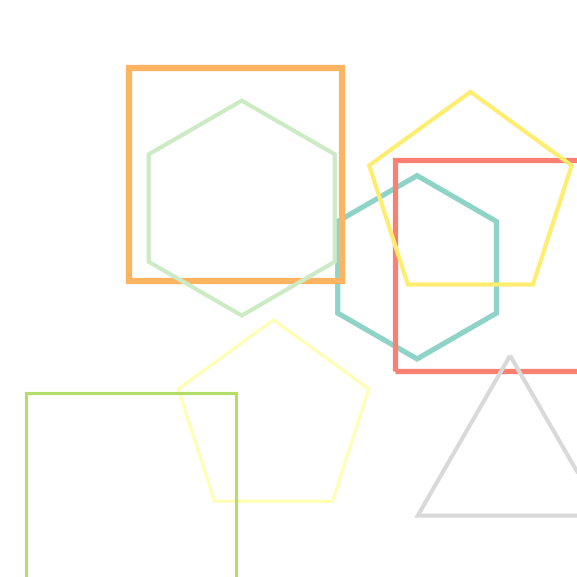[{"shape": "hexagon", "thickness": 2.5, "radius": 0.79, "center": [0.722, 0.536]}, {"shape": "pentagon", "thickness": 1.5, "radius": 0.87, "center": [0.474, 0.272]}, {"shape": "square", "thickness": 2.5, "radius": 0.91, "center": [0.867, 0.539]}, {"shape": "square", "thickness": 3, "radius": 0.92, "center": [0.408, 0.697]}, {"shape": "square", "thickness": 1.5, "radius": 0.91, "center": [0.227, 0.137]}, {"shape": "triangle", "thickness": 2, "radius": 0.92, "center": [0.883, 0.199]}, {"shape": "hexagon", "thickness": 2, "radius": 0.93, "center": [0.419, 0.639]}, {"shape": "pentagon", "thickness": 2, "radius": 0.92, "center": [0.815, 0.656]}]